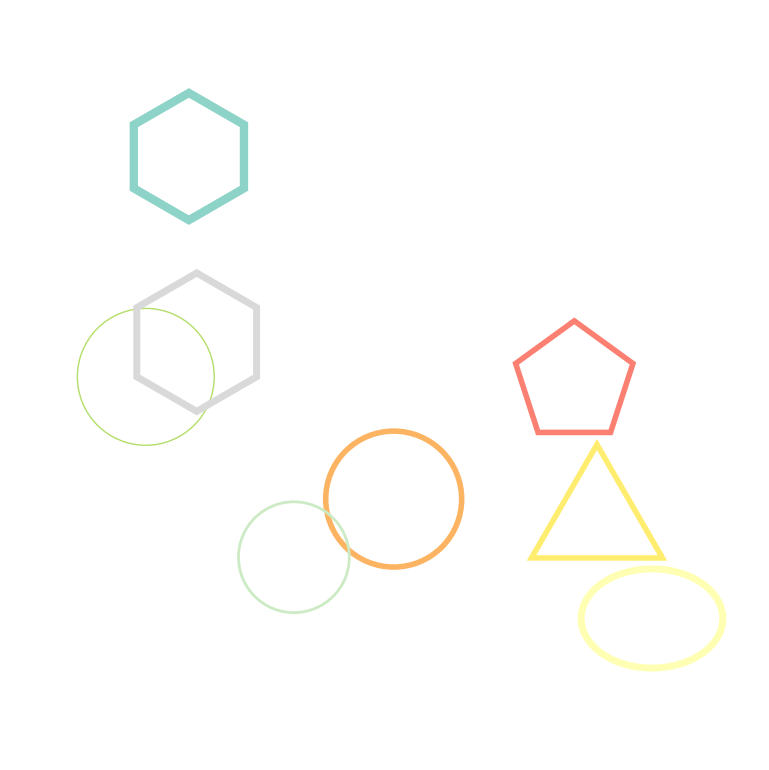[{"shape": "hexagon", "thickness": 3, "radius": 0.41, "center": [0.245, 0.797]}, {"shape": "oval", "thickness": 2.5, "radius": 0.46, "center": [0.847, 0.197]}, {"shape": "pentagon", "thickness": 2, "radius": 0.4, "center": [0.746, 0.503]}, {"shape": "circle", "thickness": 2, "radius": 0.44, "center": [0.511, 0.352]}, {"shape": "circle", "thickness": 0.5, "radius": 0.44, "center": [0.189, 0.511]}, {"shape": "hexagon", "thickness": 2.5, "radius": 0.45, "center": [0.255, 0.556]}, {"shape": "circle", "thickness": 1, "radius": 0.36, "center": [0.382, 0.276]}, {"shape": "triangle", "thickness": 2, "radius": 0.49, "center": [0.775, 0.324]}]